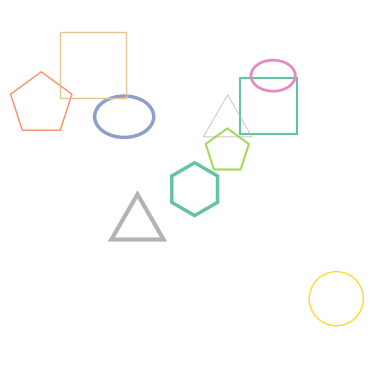[{"shape": "hexagon", "thickness": 2.5, "radius": 0.34, "center": [0.506, 0.509]}, {"shape": "square", "thickness": 1.5, "radius": 0.37, "center": [0.697, 0.725]}, {"shape": "pentagon", "thickness": 1, "radius": 0.42, "center": [0.107, 0.73]}, {"shape": "oval", "thickness": 2.5, "radius": 0.38, "center": [0.323, 0.697]}, {"shape": "oval", "thickness": 2, "radius": 0.29, "center": [0.709, 0.803]}, {"shape": "pentagon", "thickness": 1.5, "radius": 0.3, "center": [0.59, 0.608]}, {"shape": "circle", "thickness": 1, "radius": 0.35, "center": [0.873, 0.224]}, {"shape": "square", "thickness": 1, "radius": 0.43, "center": [0.241, 0.831]}, {"shape": "triangle", "thickness": 0.5, "radius": 0.36, "center": [0.591, 0.681]}, {"shape": "triangle", "thickness": 3, "radius": 0.39, "center": [0.357, 0.417]}]